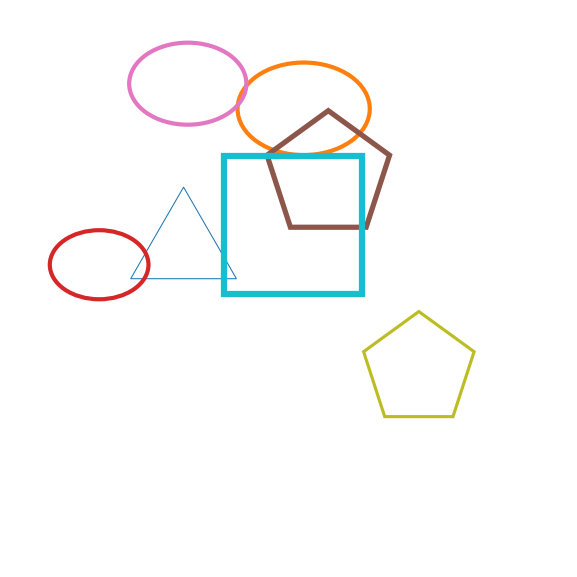[{"shape": "triangle", "thickness": 0.5, "radius": 0.53, "center": [0.318, 0.569]}, {"shape": "oval", "thickness": 2, "radius": 0.57, "center": [0.526, 0.811]}, {"shape": "oval", "thickness": 2, "radius": 0.43, "center": [0.172, 0.541]}, {"shape": "pentagon", "thickness": 2.5, "radius": 0.56, "center": [0.568, 0.696]}, {"shape": "oval", "thickness": 2, "radius": 0.51, "center": [0.325, 0.854]}, {"shape": "pentagon", "thickness": 1.5, "radius": 0.5, "center": [0.725, 0.359]}, {"shape": "square", "thickness": 3, "radius": 0.6, "center": [0.507, 0.61]}]